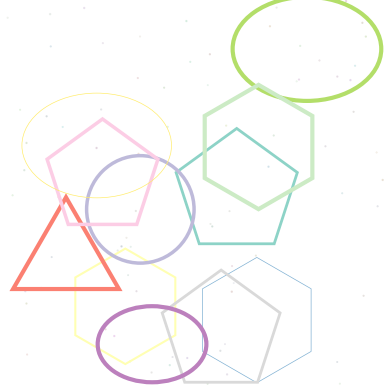[{"shape": "pentagon", "thickness": 2, "radius": 0.83, "center": [0.615, 0.501]}, {"shape": "hexagon", "thickness": 1.5, "radius": 0.75, "center": [0.326, 0.204]}, {"shape": "circle", "thickness": 2.5, "radius": 0.7, "center": [0.365, 0.456]}, {"shape": "triangle", "thickness": 3, "radius": 0.79, "center": [0.171, 0.329]}, {"shape": "hexagon", "thickness": 0.5, "radius": 0.81, "center": [0.667, 0.169]}, {"shape": "oval", "thickness": 3, "radius": 0.97, "center": [0.797, 0.873]}, {"shape": "pentagon", "thickness": 2.5, "radius": 0.76, "center": [0.266, 0.54]}, {"shape": "pentagon", "thickness": 2, "radius": 0.81, "center": [0.574, 0.137]}, {"shape": "oval", "thickness": 3, "radius": 0.71, "center": [0.395, 0.106]}, {"shape": "hexagon", "thickness": 3, "radius": 0.81, "center": [0.672, 0.618]}, {"shape": "oval", "thickness": 0.5, "radius": 0.97, "center": [0.251, 0.622]}]